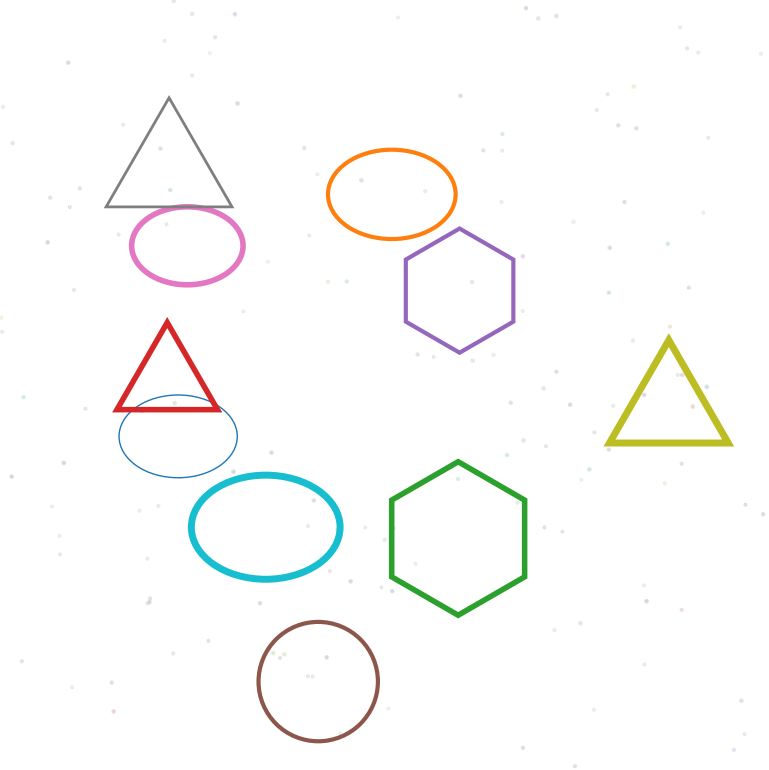[{"shape": "oval", "thickness": 0.5, "radius": 0.38, "center": [0.231, 0.433]}, {"shape": "oval", "thickness": 1.5, "radius": 0.41, "center": [0.509, 0.748]}, {"shape": "hexagon", "thickness": 2, "radius": 0.5, "center": [0.595, 0.301]}, {"shape": "triangle", "thickness": 2, "radius": 0.38, "center": [0.217, 0.506]}, {"shape": "hexagon", "thickness": 1.5, "radius": 0.4, "center": [0.597, 0.623]}, {"shape": "circle", "thickness": 1.5, "radius": 0.39, "center": [0.413, 0.115]}, {"shape": "oval", "thickness": 2, "radius": 0.36, "center": [0.243, 0.681]}, {"shape": "triangle", "thickness": 1, "radius": 0.47, "center": [0.22, 0.779]}, {"shape": "triangle", "thickness": 2.5, "radius": 0.45, "center": [0.869, 0.469]}, {"shape": "oval", "thickness": 2.5, "radius": 0.48, "center": [0.345, 0.315]}]